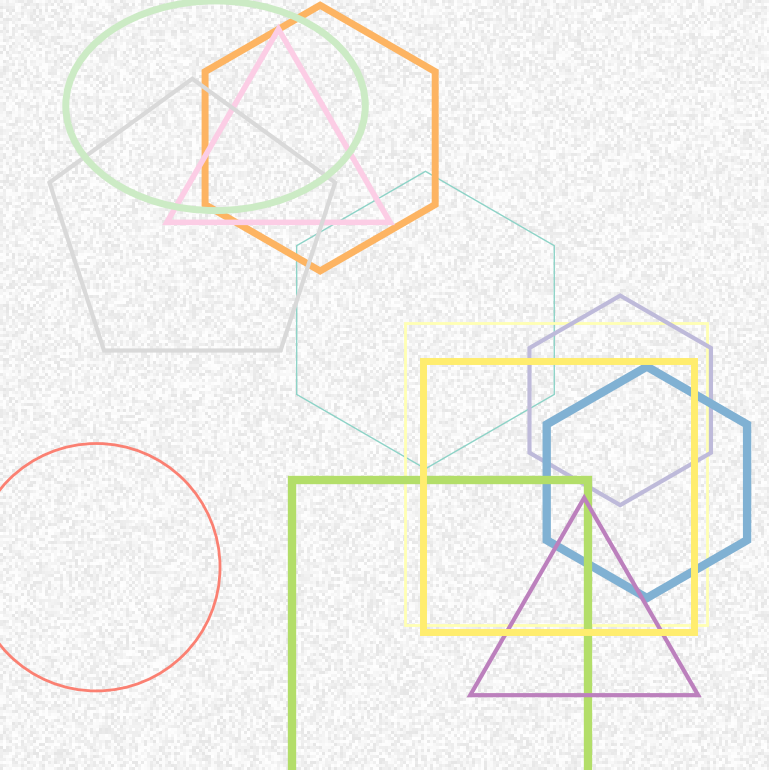[{"shape": "hexagon", "thickness": 0.5, "radius": 0.97, "center": [0.553, 0.584]}, {"shape": "square", "thickness": 1, "radius": 0.98, "center": [0.722, 0.384]}, {"shape": "hexagon", "thickness": 1.5, "radius": 0.68, "center": [0.805, 0.48]}, {"shape": "circle", "thickness": 1, "radius": 0.8, "center": [0.125, 0.263]}, {"shape": "hexagon", "thickness": 3, "radius": 0.75, "center": [0.84, 0.374]}, {"shape": "hexagon", "thickness": 2.5, "radius": 0.86, "center": [0.416, 0.821]}, {"shape": "square", "thickness": 3, "radius": 0.96, "center": [0.571, 0.185]}, {"shape": "triangle", "thickness": 2, "radius": 0.84, "center": [0.362, 0.795]}, {"shape": "pentagon", "thickness": 1.5, "radius": 0.98, "center": [0.25, 0.703]}, {"shape": "triangle", "thickness": 1.5, "radius": 0.85, "center": [0.759, 0.183]}, {"shape": "oval", "thickness": 2.5, "radius": 0.97, "center": [0.28, 0.863]}, {"shape": "square", "thickness": 2.5, "radius": 0.88, "center": [0.725, 0.355]}]